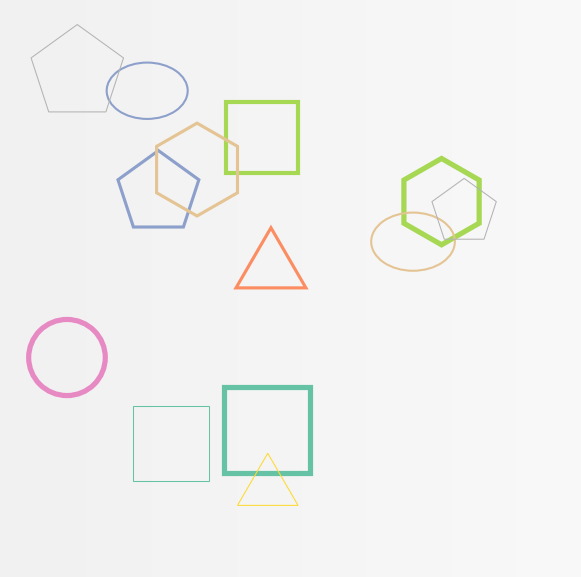[{"shape": "square", "thickness": 2.5, "radius": 0.37, "center": [0.459, 0.254]}, {"shape": "square", "thickness": 0.5, "radius": 0.33, "center": [0.295, 0.231]}, {"shape": "triangle", "thickness": 1.5, "radius": 0.35, "center": [0.466, 0.535]}, {"shape": "pentagon", "thickness": 1.5, "radius": 0.37, "center": [0.273, 0.665]}, {"shape": "oval", "thickness": 1, "radius": 0.35, "center": [0.253, 0.842]}, {"shape": "circle", "thickness": 2.5, "radius": 0.33, "center": [0.115, 0.38]}, {"shape": "square", "thickness": 2, "radius": 0.31, "center": [0.451, 0.761]}, {"shape": "hexagon", "thickness": 2.5, "radius": 0.37, "center": [0.76, 0.65]}, {"shape": "triangle", "thickness": 0.5, "radius": 0.3, "center": [0.461, 0.154]}, {"shape": "hexagon", "thickness": 1.5, "radius": 0.4, "center": [0.339, 0.706]}, {"shape": "oval", "thickness": 1, "radius": 0.36, "center": [0.711, 0.581]}, {"shape": "pentagon", "thickness": 0.5, "radius": 0.42, "center": [0.133, 0.873]}, {"shape": "pentagon", "thickness": 0.5, "radius": 0.29, "center": [0.799, 0.632]}]